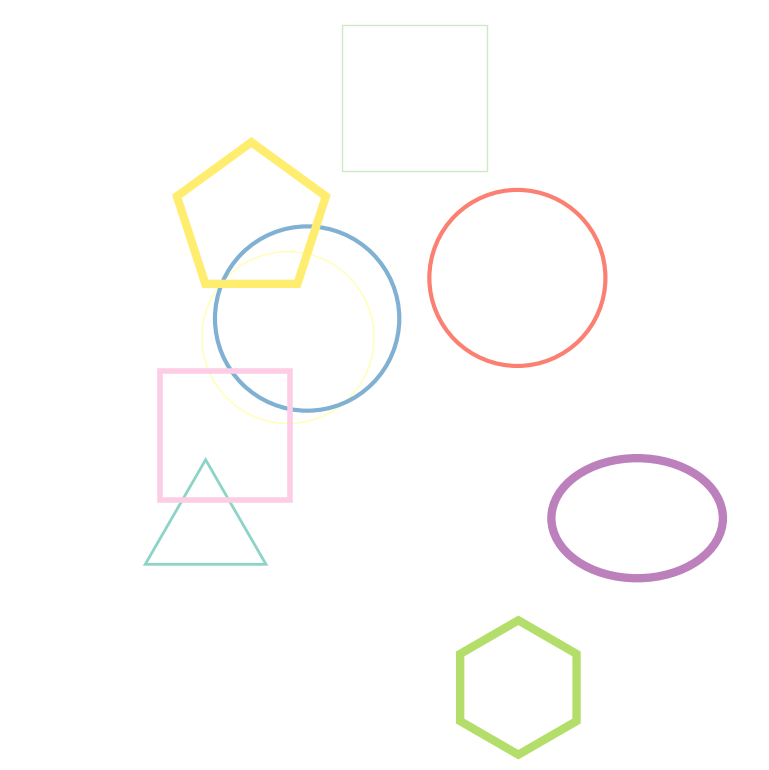[{"shape": "triangle", "thickness": 1, "radius": 0.45, "center": [0.267, 0.312]}, {"shape": "circle", "thickness": 0.5, "radius": 0.56, "center": [0.374, 0.562]}, {"shape": "circle", "thickness": 1.5, "radius": 0.57, "center": [0.672, 0.639]}, {"shape": "circle", "thickness": 1.5, "radius": 0.6, "center": [0.399, 0.586]}, {"shape": "hexagon", "thickness": 3, "radius": 0.44, "center": [0.673, 0.107]}, {"shape": "square", "thickness": 2, "radius": 0.42, "center": [0.292, 0.434]}, {"shape": "oval", "thickness": 3, "radius": 0.56, "center": [0.827, 0.327]}, {"shape": "square", "thickness": 0.5, "radius": 0.47, "center": [0.538, 0.873]}, {"shape": "pentagon", "thickness": 3, "radius": 0.51, "center": [0.326, 0.714]}]